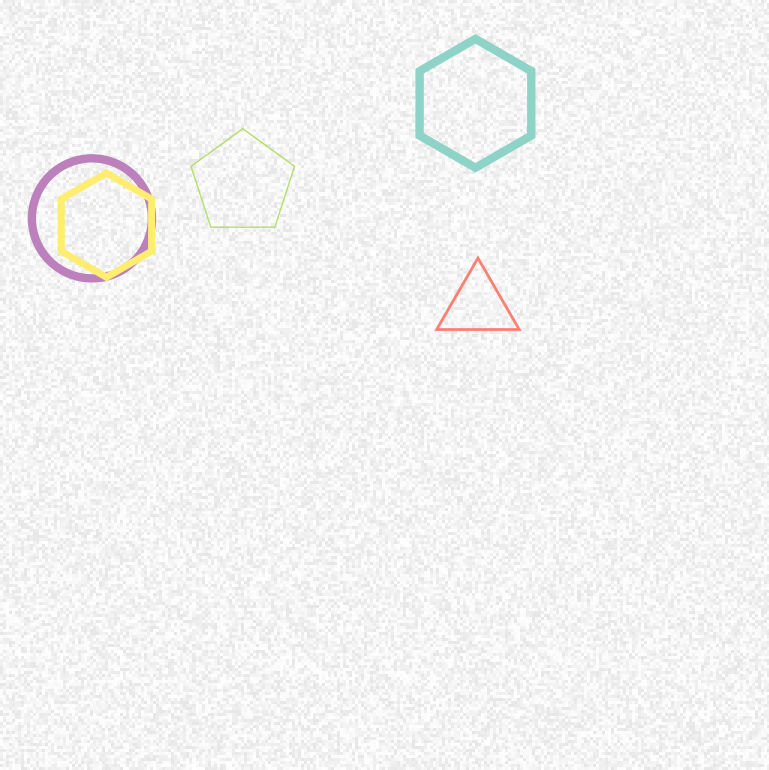[{"shape": "hexagon", "thickness": 3, "radius": 0.42, "center": [0.617, 0.866]}, {"shape": "triangle", "thickness": 1, "radius": 0.31, "center": [0.621, 0.603]}, {"shape": "pentagon", "thickness": 0.5, "radius": 0.35, "center": [0.315, 0.762]}, {"shape": "circle", "thickness": 3, "radius": 0.39, "center": [0.119, 0.716]}, {"shape": "hexagon", "thickness": 2.5, "radius": 0.34, "center": [0.138, 0.708]}]